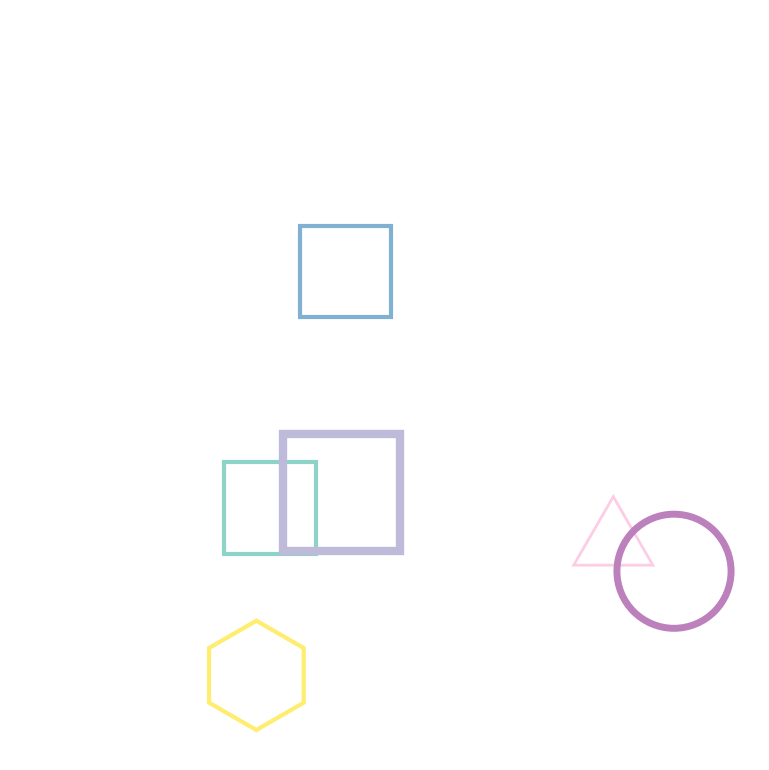[{"shape": "square", "thickness": 1.5, "radius": 0.3, "center": [0.35, 0.34]}, {"shape": "square", "thickness": 3, "radius": 0.38, "center": [0.444, 0.361]}, {"shape": "square", "thickness": 1.5, "radius": 0.3, "center": [0.449, 0.648]}, {"shape": "triangle", "thickness": 1, "radius": 0.3, "center": [0.796, 0.296]}, {"shape": "circle", "thickness": 2.5, "radius": 0.37, "center": [0.875, 0.258]}, {"shape": "hexagon", "thickness": 1.5, "radius": 0.35, "center": [0.333, 0.123]}]